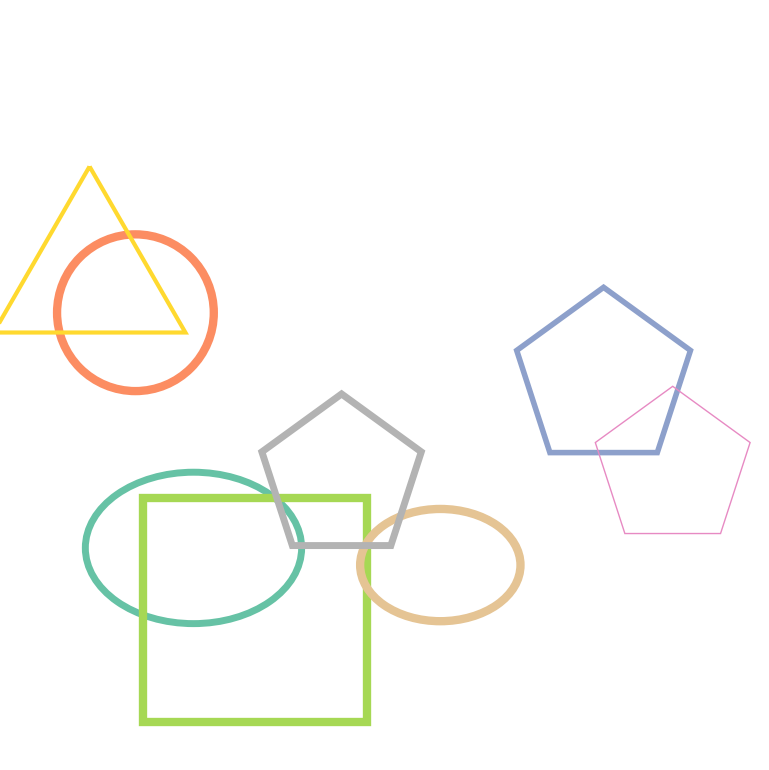[{"shape": "oval", "thickness": 2.5, "radius": 0.7, "center": [0.251, 0.288]}, {"shape": "circle", "thickness": 3, "radius": 0.51, "center": [0.176, 0.594]}, {"shape": "pentagon", "thickness": 2, "radius": 0.59, "center": [0.784, 0.508]}, {"shape": "pentagon", "thickness": 0.5, "radius": 0.53, "center": [0.874, 0.393]}, {"shape": "square", "thickness": 3, "radius": 0.73, "center": [0.331, 0.208]}, {"shape": "triangle", "thickness": 1.5, "radius": 0.72, "center": [0.116, 0.64]}, {"shape": "oval", "thickness": 3, "radius": 0.52, "center": [0.572, 0.266]}, {"shape": "pentagon", "thickness": 2.5, "radius": 0.54, "center": [0.444, 0.38]}]